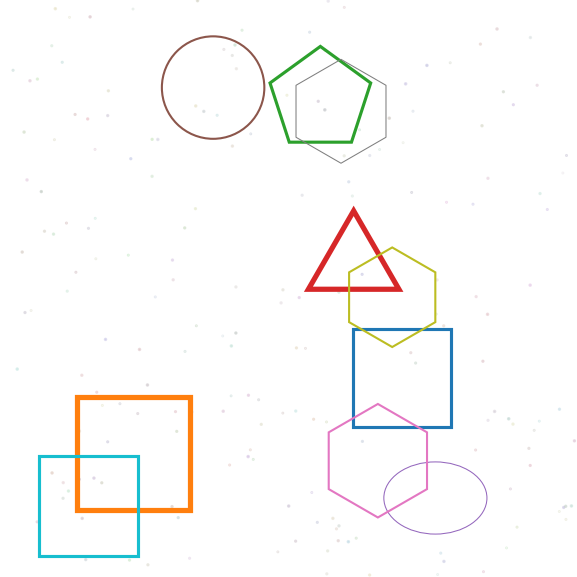[{"shape": "square", "thickness": 1.5, "radius": 0.42, "center": [0.696, 0.344]}, {"shape": "square", "thickness": 2.5, "radius": 0.49, "center": [0.232, 0.214]}, {"shape": "pentagon", "thickness": 1.5, "radius": 0.46, "center": [0.555, 0.827]}, {"shape": "triangle", "thickness": 2.5, "radius": 0.45, "center": [0.612, 0.544]}, {"shape": "oval", "thickness": 0.5, "radius": 0.45, "center": [0.754, 0.137]}, {"shape": "circle", "thickness": 1, "radius": 0.44, "center": [0.369, 0.847]}, {"shape": "hexagon", "thickness": 1, "radius": 0.49, "center": [0.654, 0.201]}, {"shape": "hexagon", "thickness": 0.5, "radius": 0.45, "center": [0.59, 0.806]}, {"shape": "hexagon", "thickness": 1, "radius": 0.43, "center": [0.679, 0.484]}, {"shape": "square", "thickness": 1.5, "radius": 0.43, "center": [0.153, 0.123]}]